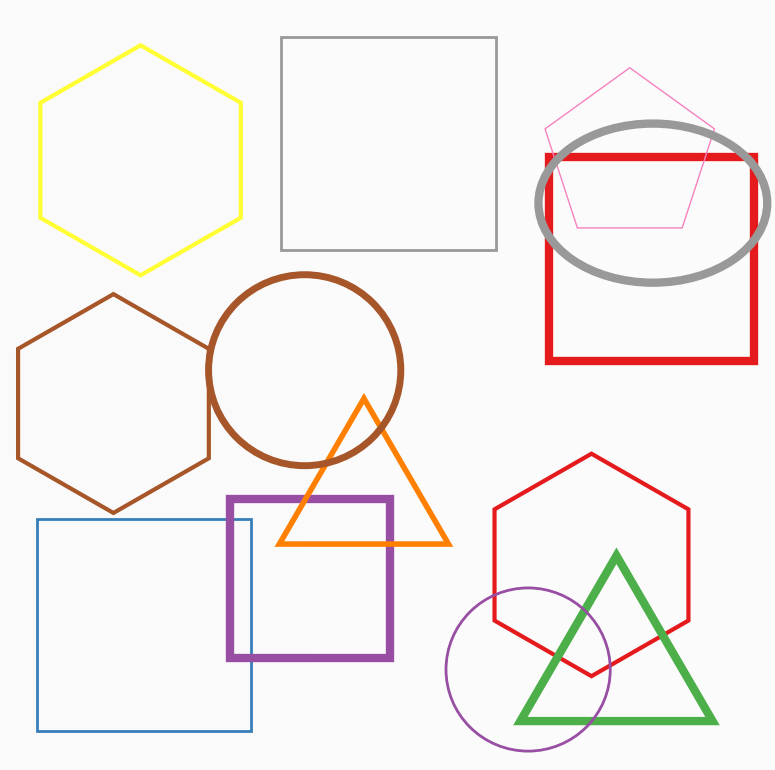[{"shape": "square", "thickness": 3, "radius": 0.66, "center": [0.841, 0.664]}, {"shape": "hexagon", "thickness": 1.5, "radius": 0.72, "center": [0.763, 0.266]}, {"shape": "square", "thickness": 1, "radius": 0.69, "center": [0.186, 0.188]}, {"shape": "triangle", "thickness": 3, "radius": 0.72, "center": [0.795, 0.135]}, {"shape": "square", "thickness": 3, "radius": 0.52, "center": [0.4, 0.249]}, {"shape": "circle", "thickness": 1, "radius": 0.53, "center": [0.681, 0.13]}, {"shape": "triangle", "thickness": 2, "radius": 0.63, "center": [0.47, 0.356]}, {"shape": "hexagon", "thickness": 1.5, "radius": 0.75, "center": [0.181, 0.792]}, {"shape": "hexagon", "thickness": 1.5, "radius": 0.71, "center": [0.146, 0.476]}, {"shape": "circle", "thickness": 2.5, "radius": 0.62, "center": [0.393, 0.519]}, {"shape": "pentagon", "thickness": 0.5, "radius": 0.57, "center": [0.813, 0.797]}, {"shape": "oval", "thickness": 3, "radius": 0.74, "center": [0.842, 0.736]}, {"shape": "square", "thickness": 1, "radius": 0.69, "center": [0.501, 0.813]}]